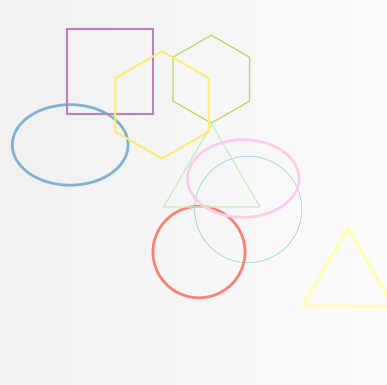[{"shape": "circle", "thickness": 0.5, "radius": 0.69, "center": [0.641, 0.456]}, {"shape": "triangle", "thickness": 2.5, "radius": 0.68, "center": [0.898, 0.272]}, {"shape": "circle", "thickness": 2, "radius": 0.59, "center": [0.514, 0.345]}, {"shape": "oval", "thickness": 2, "radius": 0.75, "center": [0.181, 0.624]}, {"shape": "hexagon", "thickness": 1, "radius": 0.57, "center": [0.545, 0.794]}, {"shape": "oval", "thickness": 2, "radius": 0.72, "center": [0.628, 0.536]}, {"shape": "square", "thickness": 1.5, "radius": 0.55, "center": [0.283, 0.814]}, {"shape": "triangle", "thickness": 1, "radius": 0.72, "center": [0.546, 0.534]}, {"shape": "hexagon", "thickness": 1.5, "radius": 0.7, "center": [0.418, 0.727]}]